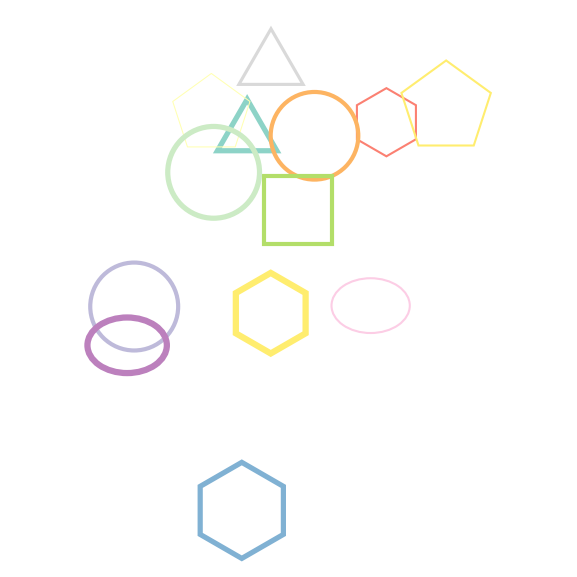[{"shape": "triangle", "thickness": 2.5, "radius": 0.3, "center": [0.428, 0.768]}, {"shape": "pentagon", "thickness": 0.5, "radius": 0.35, "center": [0.366, 0.802]}, {"shape": "circle", "thickness": 2, "radius": 0.38, "center": [0.232, 0.468]}, {"shape": "hexagon", "thickness": 1, "radius": 0.3, "center": [0.669, 0.787]}, {"shape": "hexagon", "thickness": 2.5, "radius": 0.42, "center": [0.419, 0.115]}, {"shape": "circle", "thickness": 2, "radius": 0.38, "center": [0.545, 0.764]}, {"shape": "square", "thickness": 2, "radius": 0.29, "center": [0.515, 0.636]}, {"shape": "oval", "thickness": 1, "radius": 0.34, "center": [0.642, 0.47]}, {"shape": "triangle", "thickness": 1.5, "radius": 0.32, "center": [0.469, 0.885]}, {"shape": "oval", "thickness": 3, "radius": 0.34, "center": [0.22, 0.401]}, {"shape": "circle", "thickness": 2.5, "radius": 0.4, "center": [0.37, 0.701]}, {"shape": "hexagon", "thickness": 3, "radius": 0.35, "center": [0.469, 0.457]}, {"shape": "pentagon", "thickness": 1, "radius": 0.41, "center": [0.773, 0.813]}]